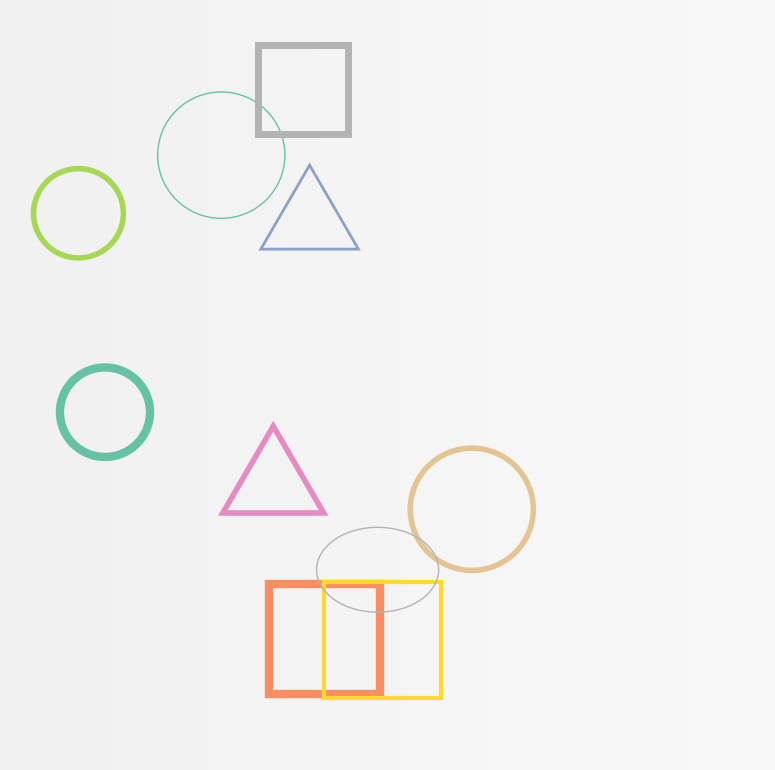[{"shape": "circle", "thickness": 3, "radius": 0.29, "center": [0.135, 0.465]}, {"shape": "circle", "thickness": 0.5, "radius": 0.41, "center": [0.286, 0.799]}, {"shape": "square", "thickness": 3, "radius": 0.36, "center": [0.419, 0.17]}, {"shape": "triangle", "thickness": 1, "radius": 0.36, "center": [0.399, 0.713]}, {"shape": "triangle", "thickness": 2, "radius": 0.38, "center": [0.353, 0.371]}, {"shape": "circle", "thickness": 2, "radius": 0.29, "center": [0.101, 0.723]}, {"shape": "square", "thickness": 1.5, "radius": 0.38, "center": [0.493, 0.169]}, {"shape": "circle", "thickness": 2, "radius": 0.4, "center": [0.609, 0.339]}, {"shape": "square", "thickness": 2.5, "radius": 0.29, "center": [0.391, 0.884]}, {"shape": "oval", "thickness": 0.5, "radius": 0.39, "center": [0.487, 0.26]}]